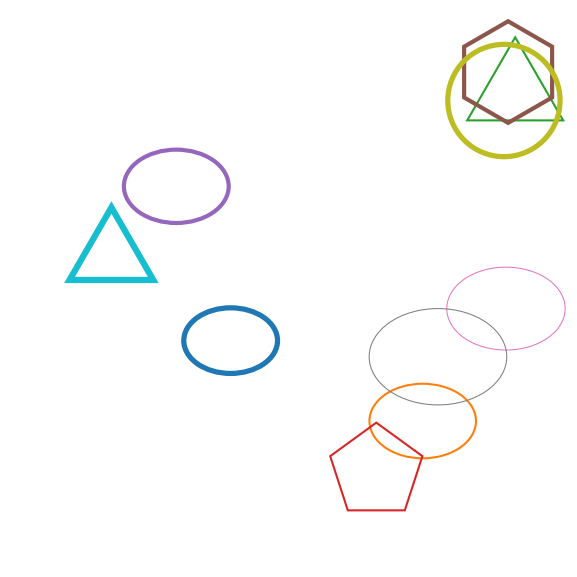[{"shape": "oval", "thickness": 2.5, "radius": 0.41, "center": [0.399, 0.409]}, {"shape": "oval", "thickness": 1, "radius": 0.46, "center": [0.732, 0.27]}, {"shape": "triangle", "thickness": 1, "radius": 0.48, "center": [0.892, 0.839]}, {"shape": "pentagon", "thickness": 1, "radius": 0.42, "center": [0.652, 0.183]}, {"shape": "oval", "thickness": 2, "radius": 0.45, "center": [0.305, 0.677]}, {"shape": "hexagon", "thickness": 2, "radius": 0.44, "center": [0.88, 0.874]}, {"shape": "oval", "thickness": 0.5, "radius": 0.51, "center": [0.876, 0.465]}, {"shape": "oval", "thickness": 0.5, "radius": 0.6, "center": [0.758, 0.381]}, {"shape": "circle", "thickness": 2.5, "radius": 0.49, "center": [0.873, 0.825]}, {"shape": "triangle", "thickness": 3, "radius": 0.42, "center": [0.193, 0.556]}]